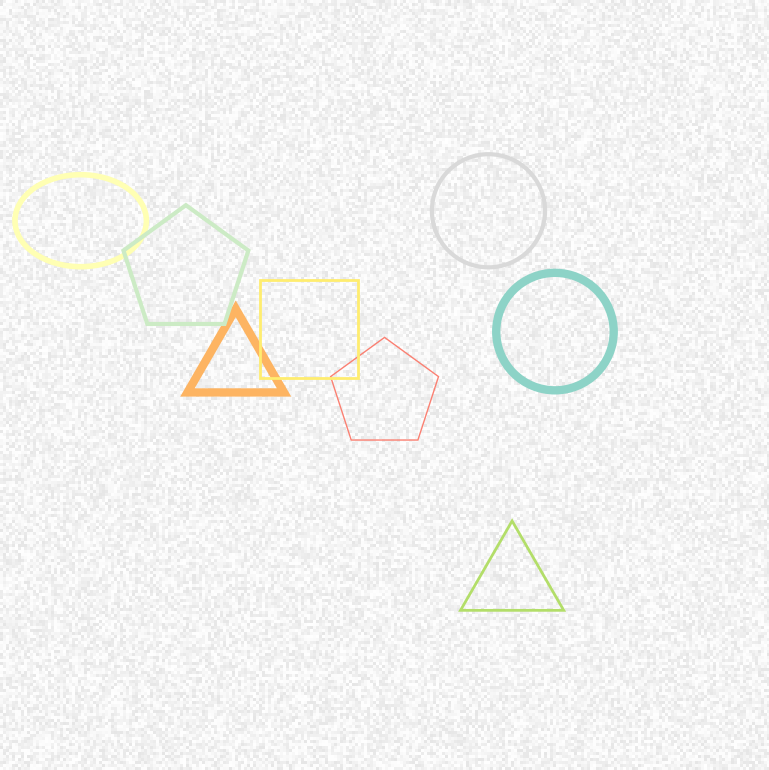[{"shape": "circle", "thickness": 3, "radius": 0.38, "center": [0.721, 0.569]}, {"shape": "oval", "thickness": 2, "radius": 0.43, "center": [0.105, 0.713]}, {"shape": "pentagon", "thickness": 0.5, "radius": 0.37, "center": [0.499, 0.488]}, {"shape": "triangle", "thickness": 3, "radius": 0.36, "center": [0.306, 0.527]}, {"shape": "triangle", "thickness": 1, "radius": 0.39, "center": [0.665, 0.246]}, {"shape": "circle", "thickness": 1.5, "radius": 0.37, "center": [0.634, 0.726]}, {"shape": "pentagon", "thickness": 1.5, "radius": 0.43, "center": [0.241, 0.648]}, {"shape": "square", "thickness": 1, "radius": 0.32, "center": [0.402, 0.573]}]